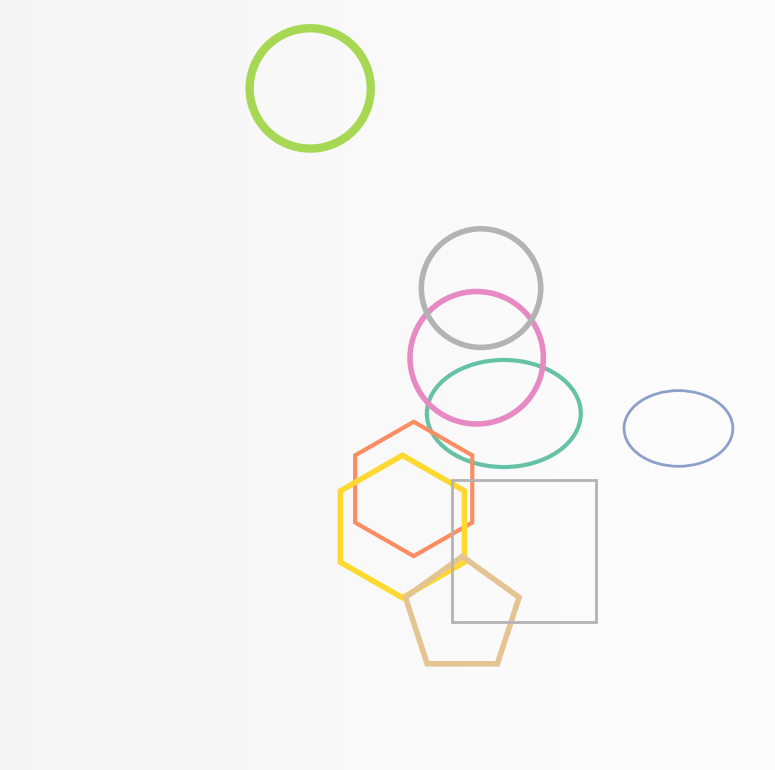[{"shape": "oval", "thickness": 1.5, "radius": 0.5, "center": [0.65, 0.463]}, {"shape": "hexagon", "thickness": 1.5, "radius": 0.44, "center": [0.534, 0.365]}, {"shape": "oval", "thickness": 1, "radius": 0.35, "center": [0.875, 0.444]}, {"shape": "circle", "thickness": 2, "radius": 0.43, "center": [0.615, 0.535]}, {"shape": "circle", "thickness": 3, "radius": 0.39, "center": [0.4, 0.885]}, {"shape": "hexagon", "thickness": 2, "radius": 0.46, "center": [0.519, 0.316]}, {"shape": "pentagon", "thickness": 2, "radius": 0.39, "center": [0.596, 0.2]}, {"shape": "circle", "thickness": 2, "radius": 0.39, "center": [0.621, 0.626]}, {"shape": "square", "thickness": 1, "radius": 0.46, "center": [0.676, 0.284]}]